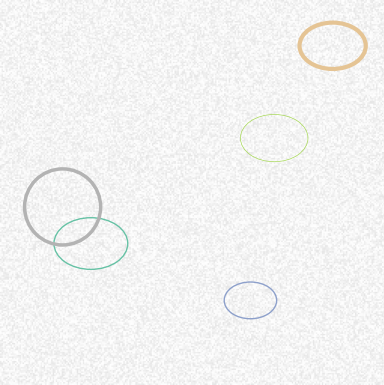[{"shape": "oval", "thickness": 1, "radius": 0.48, "center": [0.236, 0.367]}, {"shape": "oval", "thickness": 1, "radius": 0.34, "center": [0.65, 0.22]}, {"shape": "oval", "thickness": 0.5, "radius": 0.44, "center": [0.712, 0.641]}, {"shape": "oval", "thickness": 3, "radius": 0.43, "center": [0.864, 0.881]}, {"shape": "circle", "thickness": 2.5, "radius": 0.49, "center": [0.163, 0.463]}]